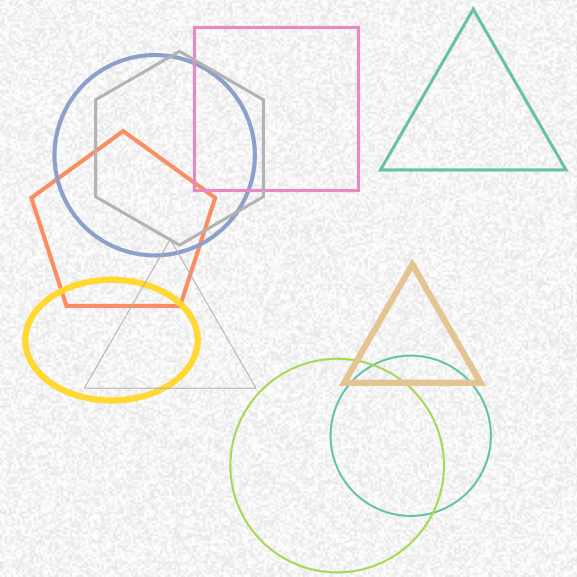[{"shape": "triangle", "thickness": 1.5, "radius": 0.93, "center": [0.819, 0.798]}, {"shape": "circle", "thickness": 1, "radius": 0.69, "center": [0.711, 0.245]}, {"shape": "pentagon", "thickness": 2, "radius": 0.84, "center": [0.213, 0.605]}, {"shape": "circle", "thickness": 2, "radius": 0.87, "center": [0.268, 0.73]}, {"shape": "square", "thickness": 1.5, "radius": 0.71, "center": [0.478, 0.811]}, {"shape": "circle", "thickness": 1, "radius": 0.92, "center": [0.584, 0.193]}, {"shape": "oval", "thickness": 3, "radius": 0.75, "center": [0.193, 0.41]}, {"shape": "triangle", "thickness": 3, "radius": 0.68, "center": [0.714, 0.405]}, {"shape": "hexagon", "thickness": 1.5, "radius": 0.84, "center": [0.311, 0.742]}, {"shape": "triangle", "thickness": 0.5, "radius": 0.86, "center": [0.295, 0.413]}]